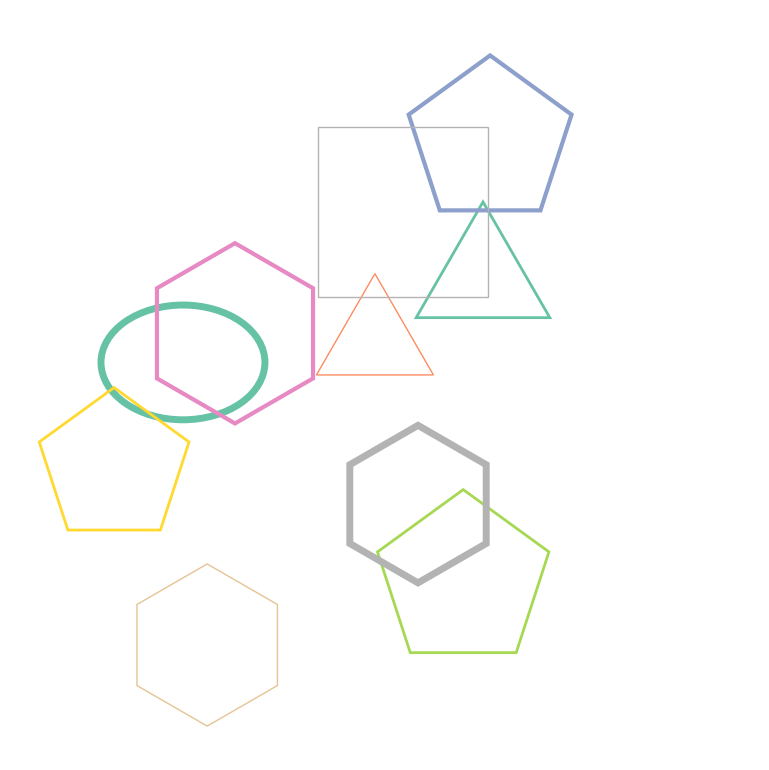[{"shape": "triangle", "thickness": 1, "radius": 0.5, "center": [0.627, 0.638]}, {"shape": "oval", "thickness": 2.5, "radius": 0.53, "center": [0.238, 0.529]}, {"shape": "triangle", "thickness": 0.5, "radius": 0.44, "center": [0.487, 0.557]}, {"shape": "pentagon", "thickness": 1.5, "radius": 0.56, "center": [0.637, 0.817]}, {"shape": "hexagon", "thickness": 1.5, "radius": 0.59, "center": [0.305, 0.567]}, {"shape": "pentagon", "thickness": 1, "radius": 0.59, "center": [0.602, 0.247]}, {"shape": "pentagon", "thickness": 1, "radius": 0.51, "center": [0.148, 0.394]}, {"shape": "hexagon", "thickness": 0.5, "radius": 0.53, "center": [0.269, 0.162]}, {"shape": "square", "thickness": 0.5, "radius": 0.55, "center": [0.524, 0.725]}, {"shape": "hexagon", "thickness": 2.5, "radius": 0.51, "center": [0.543, 0.345]}]